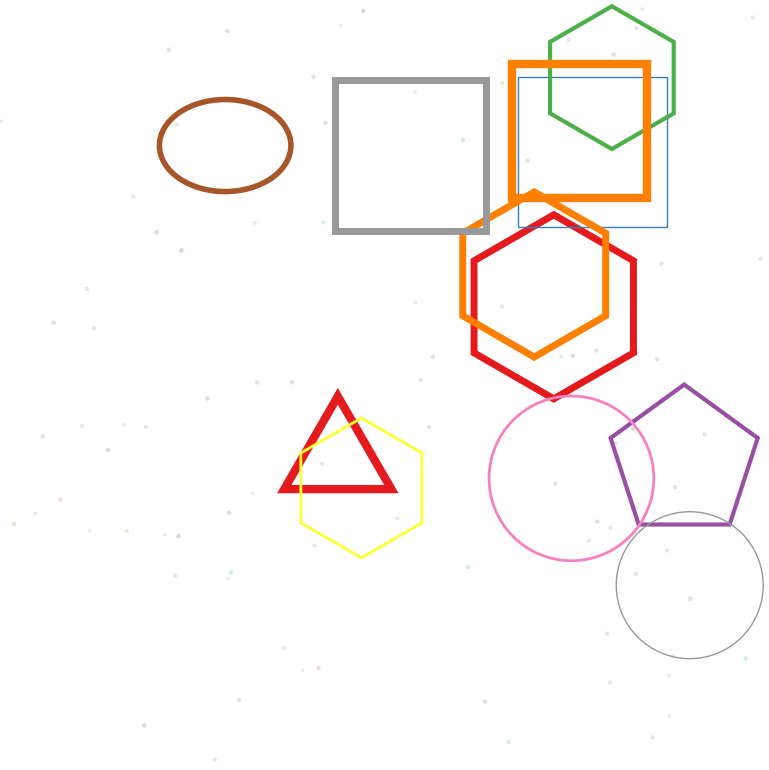[{"shape": "triangle", "thickness": 3, "radius": 0.4, "center": [0.439, 0.405]}, {"shape": "hexagon", "thickness": 2.5, "radius": 0.6, "center": [0.719, 0.602]}, {"shape": "square", "thickness": 0.5, "radius": 0.49, "center": [0.769, 0.803]}, {"shape": "hexagon", "thickness": 1.5, "radius": 0.46, "center": [0.795, 0.899]}, {"shape": "pentagon", "thickness": 1.5, "radius": 0.5, "center": [0.889, 0.4]}, {"shape": "hexagon", "thickness": 2.5, "radius": 0.54, "center": [0.694, 0.644]}, {"shape": "square", "thickness": 3, "radius": 0.44, "center": [0.752, 0.83]}, {"shape": "hexagon", "thickness": 1, "radius": 0.45, "center": [0.469, 0.366]}, {"shape": "oval", "thickness": 2, "radius": 0.43, "center": [0.292, 0.811]}, {"shape": "circle", "thickness": 1, "radius": 0.53, "center": [0.742, 0.379]}, {"shape": "circle", "thickness": 0.5, "radius": 0.48, "center": [0.896, 0.24]}, {"shape": "square", "thickness": 2.5, "radius": 0.49, "center": [0.533, 0.798]}]